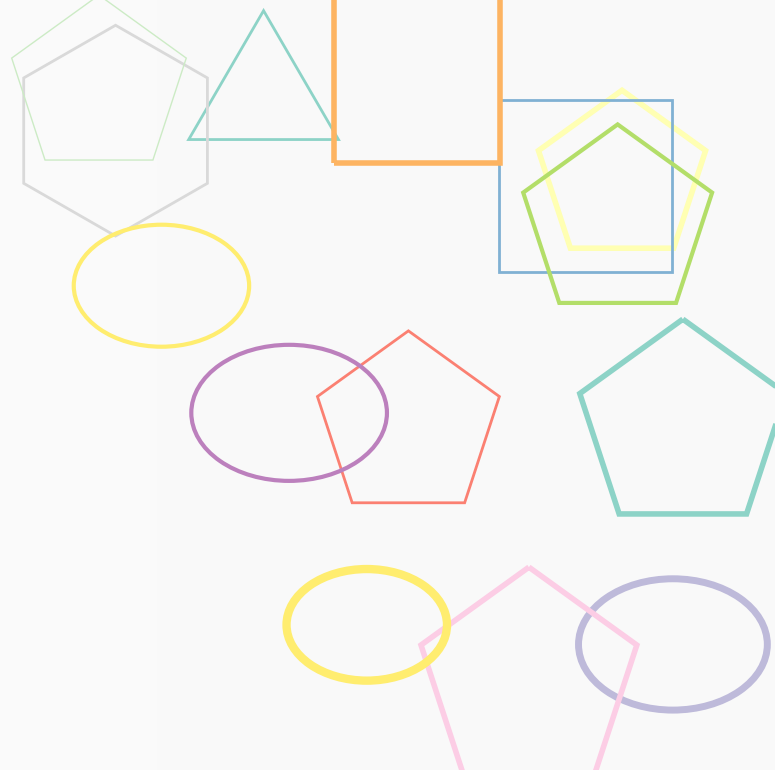[{"shape": "pentagon", "thickness": 2, "radius": 0.7, "center": [0.881, 0.446]}, {"shape": "triangle", "thickness": 1, "radius": 0.56, "center": [0.34, 0.875]}, {"shape": "pentagon", "thickness": 2, "radius": 0.57, "center": [0.803, 0.769]}, {"shape": "oval", "thickness": 2.5, "radius": 0.61, "center": [0.868, 0.163]}, {"shape": "pentagon", "thickness": 1, "radius": 0.62, "center": [0.527, 0.447]}, {"shape": "square", "thickness": 1, "radius": 0.56, "center": [0.756, 0.758]}, {"shape": "square", "thickness": 2, "radius": 0.53, "center": [0.538, 0.895]}, {"shape": "pentagon", "thickness": 1.5, "radius": 0.64, "center": [0.797, 0.71]}, {"shape": "pentagon", "thickness": 2, "radius": 0.73, "center": [0.682, 0.117]}, {"shape": "hexagon", "thickness": 1, "radius": 0.68, "center": [0.149, 0.83]}, {"shape": "oval", "thickness": 1.5, "radius": 0.63, "center": [0.373, 0.464]}, {"shape": "pentagon", "thickness": 0.5, "radius": 0.59, "center": [0.128, 0.888]}, {"shape": "oval", "thickness": 1.5, "radius": 0.57, "center": [0.208, 0.629]}, {"shape": "oval", "thickness": 3, "radius": 0.52, "center": [0.473, 0.189]}]